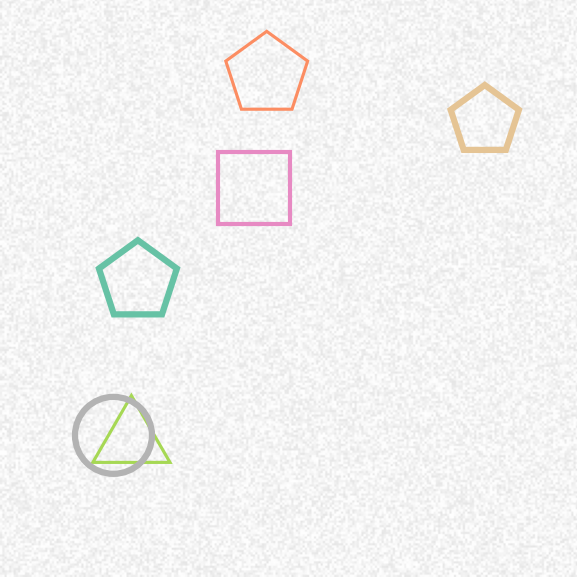[{"shape": "pentagon", "thickness": 3, "radius": 0.35, "center": [0.239, 0.512]}, {"shape": "pentagon", "thickness": 1.5, "radius": 0.37, "center": [0.462, 0.87]}, {"shape": "square", "thickness": 2, "radius": 0.31, "center": [0.44, 0.673]}, {"shape": "triangle", "thickness": 1.5, "radius": 0.39, "center": [0.228, 0.237]}, {"shape": "pentagon", "thickness": 3, "radius": 0.31, "center": [0.839, 0.79]}, {"shape": "circle", "thickness": 3, "radius": 0.33, "center": [0.197, 0.245]}]